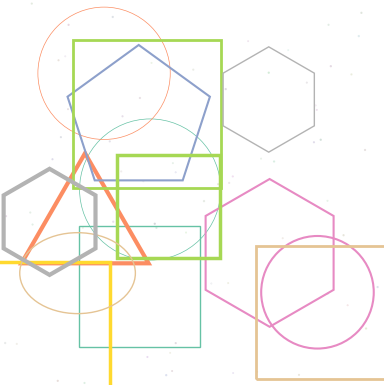[{"shape": "square", "thickness": 1, "radius": 0.78, "center": [0.363, 0.256]}, {"shape": "circle", "thickness": 0.5, "radius": 0.92, "center": [0.39, 0.508]}, {"shape": "triangle", "thickness": 3, "radius": 0.95, "center": [0.221, 0.411]}, {"shape": "circle", "thickness": 0.5, "radius": 0.86, "center": [0.27, 0.81]}, {"shape": "pentagon", "thickness": 1.5, "radius": 0.97, "center": [0.36, 0.689]}, {"shape": "hexagon", "thickness": 1.5, "radius": 0.96, "center": [0.7, 0.343]}, {"shape": "circle", "thickness": 1.5, "radius": 0.73, "center": [0.825, 0.241]}, {"shape": "square", "thickness": 2, "radius": 0.96, "center": [0.382, 0.704]}, {"shape": "square", "thickness": 2.5, "radius": 0.67, "center": [0.438, 0.464]}, {"shape": "square", "thickness": 2.5, "radius": 0.83, "center": [0.121, 0.153]}, {"shape": "square", "thickness": 2, "radius": 0.87, "center": [0.838, 0.188]}, {"shape": "oval", "thickness": 1, "radius": 0.75, "center": [0.201, 0.291]}, {"shape": "hexagon", "thickness": 3, "radius": 0.69, "center": [0.129, 0.424]}, {"shape": "hexagon", "thickness": 1, "radius": 0.68, "center": [0.698, 0.742]}]